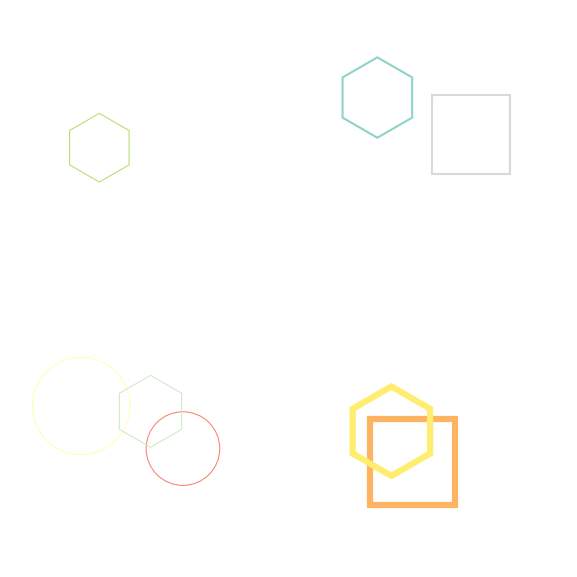[{"shape": "hexagon", "thickness": 1, "radius": 0.35, "center": [0.653, 0.83]}, {"shape": "circle", "thickness": 0.5, "radius": 0.42, "center": [0.141, 0.296]}, {"shape": "circle", "thickness": 0.5, "radius": 0.32, "center": [0.317, 0.222]}, {"shape": "square", "thickness": 3, "radius": 0.37, "center": [0.714, 0.199]}, {"shape": "hexagon", "thickness": 0.5, "radius": 0.3, "center": [0.172, 0.743]}, {"shape": "square", "thickness": 1, "radius": 0.34, "center": [0.816, 0.767]}, {"shape": "hexagon", "thickness": 0.5, "radius": 0.31, "center": [0.261, 0.287]}, {"shape": "hexagon", "thickness": 3, "radius": 0.39, "center": [0.678, 0.253]}]